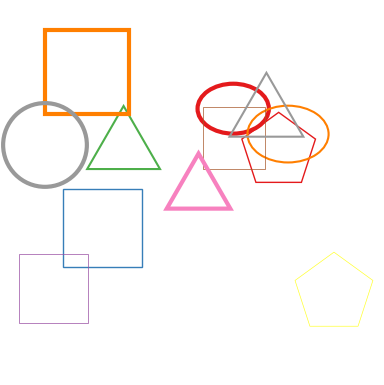[{"shape": "oval", "thickness": 3, "radius": 0.46, "center": [0.606, 0.718]}, {"shape": "pentagon", "thickness": 1, "radius": 0.5, "center": [0.724, 0.608]}, {"shape": "square", "thickness": 1, "radius": 0.51, "center": [0.266, 0.407]}, {"shape": "triangle", "thickness": 1.5, "radius": 0.55, "center": [0.321, 0.616]}, {"shape": "square", "thickness": 0.5, "radius": 0.45, "center": [0.139, 0.252]}, {"shape": "oval", "thickness": 1.5, "radius": 0.53, "center": [0.748, 0.652]}, {"shape": "square", "thickness": 3, "radius": 0.54, "center": [0.226, 0.813]}, {"shape": "pentagon", "thickness": 0.5, "radius": 0.53, "center": [0.867, 0.239]}, {"shape": "square", "thickness": 0.5, "radius": 0.4, "center": [0.609, 0.642]}, {"shape": "triangle", "thickness": 3, "radius": 0.48, "center": [0.516, 0.506]}, {"shape": "triangle", "thickness": 1.5, "radius": 0.55, "center": [0.692, 0.7]}, {"shape": "circle", "thickness": 3, "radius": 0.54, "center": [0.117, 0.624]}]